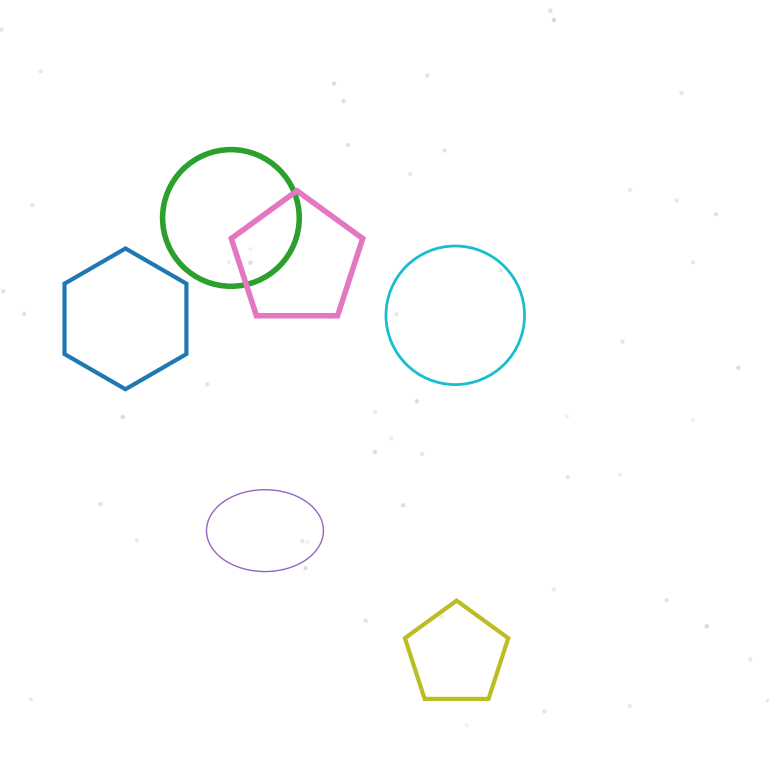[{"shape": "hexagon", "thickness": 1.5, "radius": 0.46, "center": [0.163, 0.586]}, {"shape": "circle", "thickness": 2, "radius": 0.44, "center": [0.3, 0.717]}, {"shape": "oval", "thickness": 0.5, "radius": 0.38, "center": [0.344, 0.311]}, {"shape": "pentagon", "thickness": 2, "radius": 0.45, "center": [0.386, 0.663]}, {"shape": "pentagon", "thickness": 1.5, "radius": 0.35, "center": [0.593, 0.149]}, {"shape": "circle", "thickness": 1, "radius": 0.45, "center": [0.591, 0.591]}]